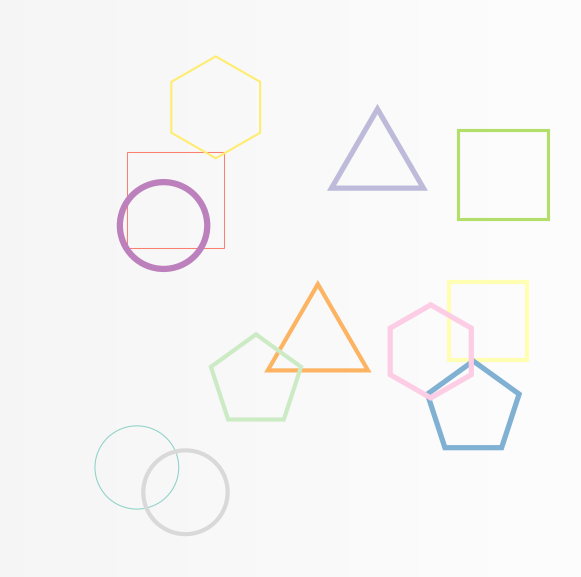[{"shape": "circle", "thickness": 0.5, "radius": 0.36, "center": [0.235, 0.19]}, {"shape": "square", "thickness": 2, "radius": 0.33, "center": [0.84, 0.443]}, {"shape": "triangle", "thickness": 2.5, "radius": 0.46, "center": [0.649, 0.719]}, {"shape": "square", "thickness": 0.5, "radius": 0.42, "center": [0.302, 0.653]}, {"shape": "pentagon", "thickness": 2.5, "radius": 0.41, "center": [0.814, 0.291]}, {"shape": "triangle", "thickness": 2, "radius": 0.5, "center": [0.547, 0.408]}, {"shape": "square", "thickness": 1.5, "radius": 0.38, "center": [0.865, 0.697]}, {"shape": "hexagon", "thickness": 2.5, "radius": 0.4, "center": [0.741, 0.391]}, {"shape": "circle", "thickness": 2, "radius": 0.36, "center": [0.319, 0.147]}, {"shape": "circle", "thickness": 3, "radius": 0.38, "center": [0.281, 0.609]}, {"shape": "pentagon", "thickness": 2, "radius": 0.41, "center": [0.44, 0.339]}, {"shape": "hexagon", "thickness": 1, "radius": 0.44, "center": [0.371, 0.813]}]